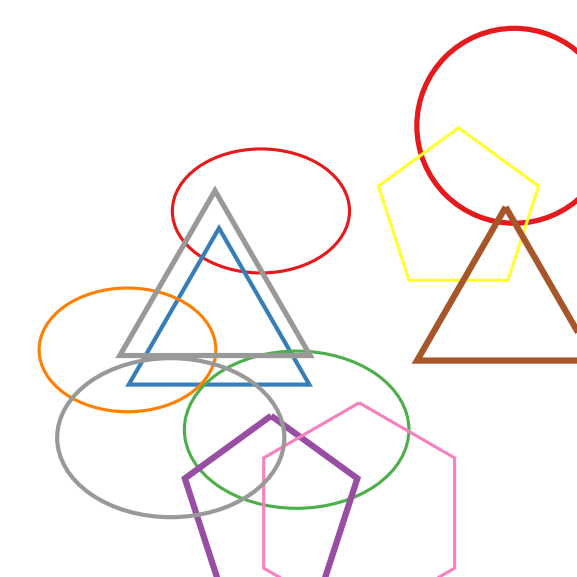[{"shape": "oval", "thickness": 1.5, "radius": 0.77, "center": [0.452, 0.634]}, {"shape": "circle", "thickness": 2.5, "radius": 0.84, "center": [0.891, 0.781]}, {"shape": "triangle", "thickness": 2, "radius": 0.9, "center": [0.379, 0.423]}, {"shape": "oval", "thickness": 1.5, "radius": 0.97, "center": [0.514, 0.255]}, {"shape": "pentagon", "thickness": 3, "radius": 0.79, "center": [0.469, 0.122]}, {"shape": "oval", "thickness": 1.5, "radius": 0.77, "center": [0.221, 0.393]}, {"shape": "pentagon", "thickness": 1.5, "radius": 0.73, "center": [0.794, 0.632]}, {"shape": "triangle", "thickness": 3, "radius": 0.89, "center": [0.876, 0.463]}, {"shape": "hexagon", "thickness": 1.5, "radius": 0.95, "center": [0.622, 0.111]}, {"shape": "oval", "thickness": 2, "radius": 0.98, "center": [0.296, 0.241]}, {"shape": "triangle", "thickness": 2.5, "radius": 0.95, "center": [0.372, 0.479]}]